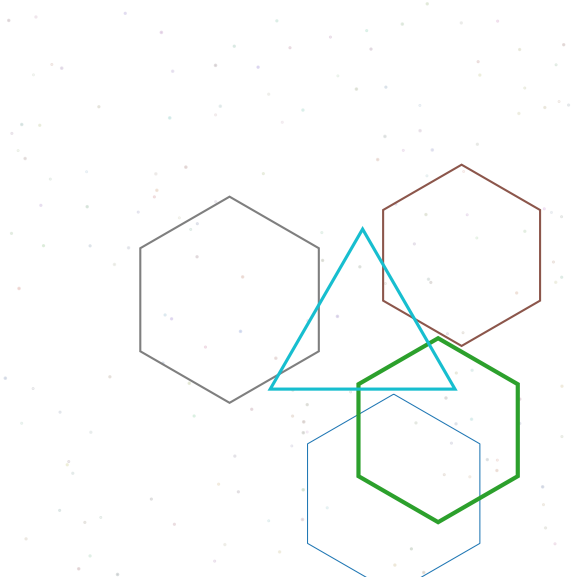[{"shape": "hexagon", "thickness": 0.5, "radius": 0.86, "center": [0.682, 0.144]}, {"shape": "hexagon", "thickness": 2, "radius": 0.8, "center": [0.759, 0.254]}, {"shape": "hexagon", "thickness": 1, "radius": 0.78, "center": [0.799, 0.557]}, {"shape": "hexagon", "thickness": 1, "radius": 0.89, "center": [0.398, 0.48]}, {"shape": "triangle", "thickness": 1.5, "radius": 0.92, "center": [0.628, 0.418]}]